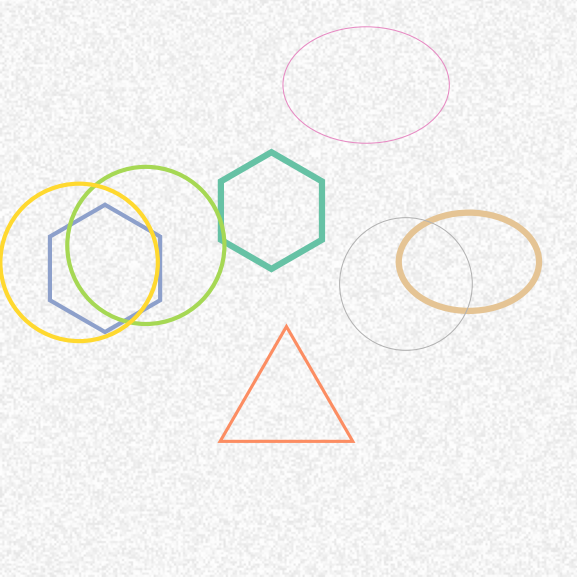[{"shape": "hexagon", "thickness": 3, "radius": 0.51, "center": [0.47, 0.634]}, {"shape": "triangle", "thickness": 1.5, "radius": 0.66, "center": [0.496, 0.301]}, {"shape": "hexagon", "thickness": 2, "radius": 0.55, "center": [0.182, 0.534]}, {"shape": "oval", "thickness": 0.5, "radius": 0.72, "center": [0.634, 0.852]}, {"shape": "circle", "thickness": 2, "radius": 0.68, "center": [0.253, 0.574]}, {"shape": "circle", "thickness": 2, "radius": 0.68, "center": [0.137, 0.545]}, {"shape": "oval", "thickness": 3, "radius": 0.61, "center": [0.812, 0.546]}, {"shape": "circle", "thickness": 0.5, "radius": 0.57, "center": [0.703, 0.507]}]